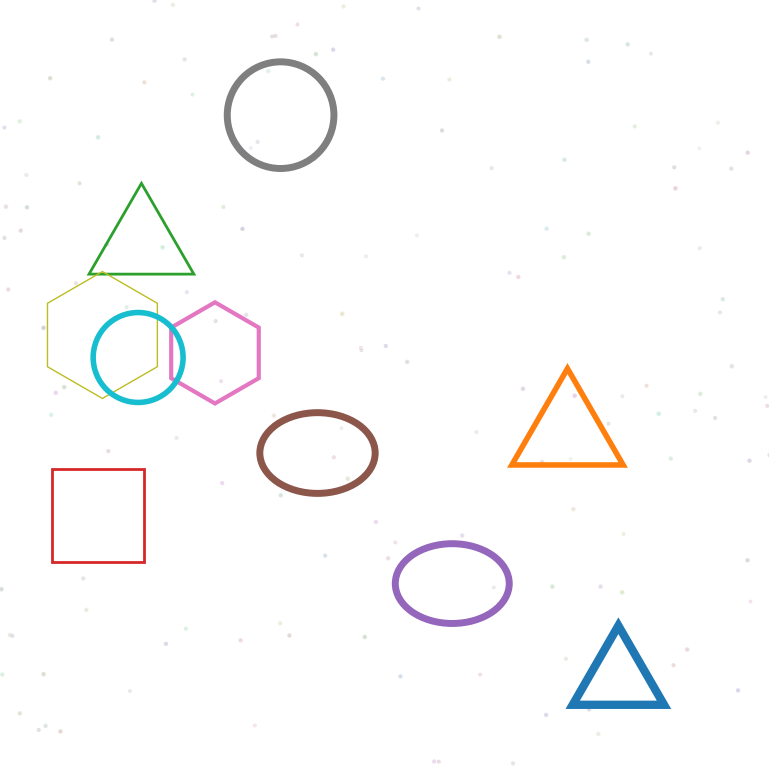[{"shape": "triangle", "thickness": 3, "radius": 0.34, "center": [0.803, 0.119]}, {"shape": "triangle", "thickness": 2, "radius": 0.42, "center": [0.737, 0.438]}, {"shape": "triangle", "thickness": 1, "radius": 0.39, "center": [0.184, 0.683]}, {"shape": "square", "thickness": 1, "radius": 0.3, "center": [0.127, 0.33]}, {"shape": "oval", "thickness": 2.5, "radius": 0.37, "center": [0.587, 0.242]}, {"shape": "oval", "thickness": 2.5, "radius": 0.37, "center": [0.412, 0.412]}, {"shape": "hexagon", "thickness": 1.5, "radius": 0.33, "center": [0.279, 0.542]}, {"shape": "circle", "thickness": 2.5, "radius": 0.35, "center": [0.364, 0.85]}, {"shape": "hexagon", "thickness": 0.5, "radius": 0.41, "center": [0.133, 0.565]}, {"shape": "circle", "thickness": 2, "radius": 0.29, "center": [0.179, 0.536]}]